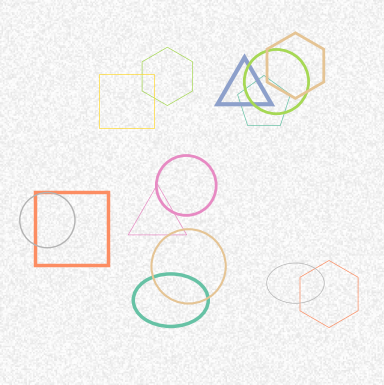[{"shape": "oval", "thickness": 2.5, "radius": 0.49, "center": [0.444, 0.22]}, {"shape": "pentagon", "thickness": 0.5, "radius": 0.36, "center": [0.686, 0.732]}, {"shape": "hexagon", "thickness": 0.5, "radius": 0.44, "center": [0.855, 0.236]}, {"shape": "square", "thickness": 2.5, "radius": 0.47, "center": [0.185, 0.405]}, {"shape": "triangle", "thickness": 3, "radius": 0.4, "center": [0.635, 0.77]}, {"shape": "triangle", "thickness": 0.5, "radius": 0.44, "center": [0.409, 0.434]}, {"shape": "circle", "thickness": 2, "radius": 0.39, "center": [0.484, 0.518]}, {"shape": "hexagon", "thickness": 0.5, "radius": 0.38, "center": [0.435, 0.802]}, {"shape": "circle", "thickness": 2, "radius": 0.42, "center": [0.718, 0.788]}, {"shape": "square", "thickness": 0.5, "radius": 0.36, "center": [0.328, 0.738]}, {"shape": "circle", "thickness": 1.5, "radius": 0.48, "center": [0.49, 0.308]}, {"shape": "hexagon", "thickness": 2, "radius": 0.43, "center": [0.767, 0.83]}, {"shape": "circle", "thickness": 1, "radius": 0.36, "center": [0.123, 0.428]}, {"shape": "oval", "thickness": 0.5, "radius": 0.37, "center": [0.767, 0.264]}]